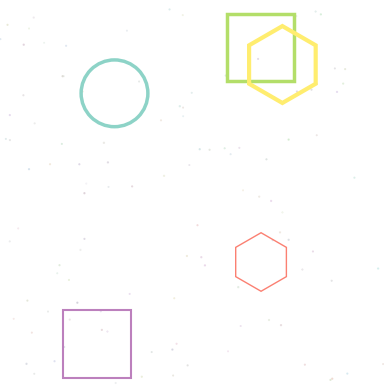[{"shape": "circle", "thickness": 2.5, "radius": 0.43, "center": [0.297, 0.758]}, {"shape": "hexagon", "thickness": 1, "radius": 0.38, "center": [0.678, 0.319]}, {"shape": "square", "thickness": 2.5, "radius": 0.43, "center": [0.678, 0.876]}, {"shape": "square", "thickness": 1.5, "radius": 0.45, "center": [0.252, 0.106]}, {"shape": "hexagon", "thickness": 3, "radius": 0.5, "center": [0.733, 0.832]}]